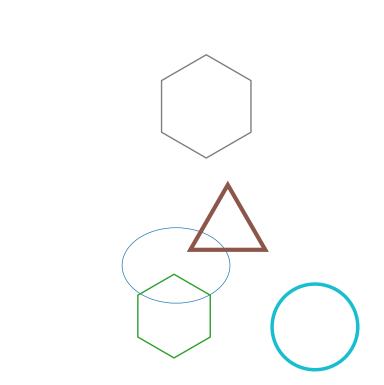[{"shape": "oval", "thickness": 0.5, "radius": 0.7, "center": [0.457, 0.311]}, {"shape": "hexagon", "thickness": 1, "radius": 0.54, "center": [0.452, 0.179]}, {"shape": "triangle", "thickness": 3, "radius": 0.56, "center": [0.592, 0.407]}, {"shape": "hexagon", "thickness": 1, "radius": 0.67, "center": [0.536, 0.724]}, {"shape": "circle", "thickness": 2.5, "radius": 0.56, "center": [0.818, 0.151]}]